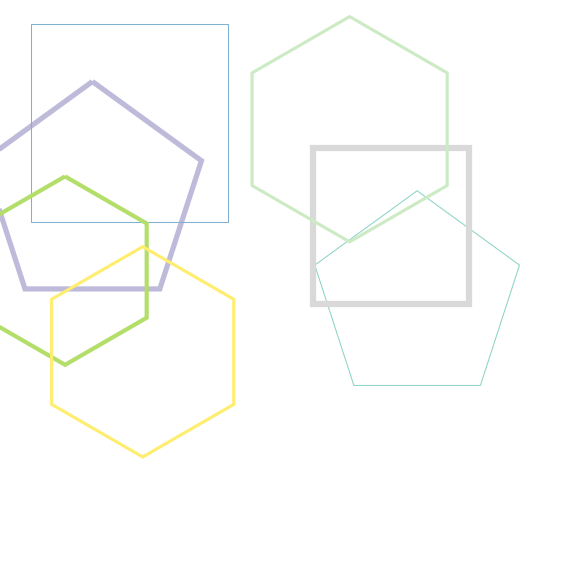[{"shape": "pentagon", "thickness": 0.5, "radius": 0.93, "center": [0.722, 0.482]}, {"shape": "pentagon", "thickness": 2.5, "radius": 0.99, "center": [0.16, 0.659]}, {"shape": "square", "thickness": 0.5, "radius": 0.85, "center": [0.224, 0.786]}, {"shape": "hexagon", "thickness": 2, "radius": 0.82, "center": [0.113, 0.531]}, {"shape": "square", "thickness": 3, "radius": 0.68, "center": [0.677, 0.608]}, {"shape": "hexagon", "thickness": 1.5, "radius": 0.98, "center": [0.605, 0.775]}, {"shape": "hexagon", "thickness": 1.5, "radius": 0.91, "center": [0.247, 0.39]}]